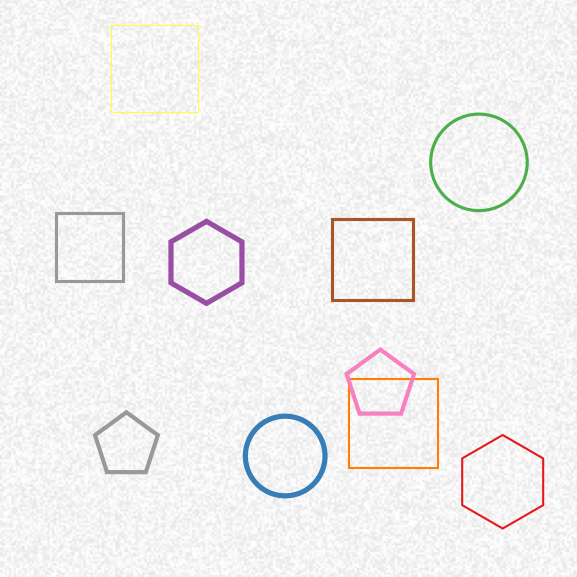[{"shape": "hexagon", "thickness": 1, "radius": 0.4, "center": [0.87, 0.165]}, {"shape": "circle", "thickness": 2.5, "radius": 0.34, "center": [0.494, 0.209]}, {"shape": "circle", "thickness": 1.5, "radius": 0.42, "center": [0.829, 0.718]}, {"shape": "hexagon", "thickness": 2.5, "radius": 0.35, "center": [0.358, 0.545]}, {"shape": "square", "thickness": 1, "radius": 0.39, "center": [0.682, 0.266]}, {"shape": "square", "thickness": 0.5, "radius": 0.37, "center": [0.268, 0.88]}, {"shape": "square", "thickness": 1.5, "radius": 0.35, "center": [0.646, 0.55]}, {"shape": "pentagon", "thickness": 2, "radius": 0.31, "center": [0.659, 0.333]}, {"shape": "pentagon", "thickness": 2, "radius": 0.29, "center": [0.219, 0.228]}, {"shape": "square", "thickness": 1.5, "radius": 0.29, "center": [0.155, 0.571]}]